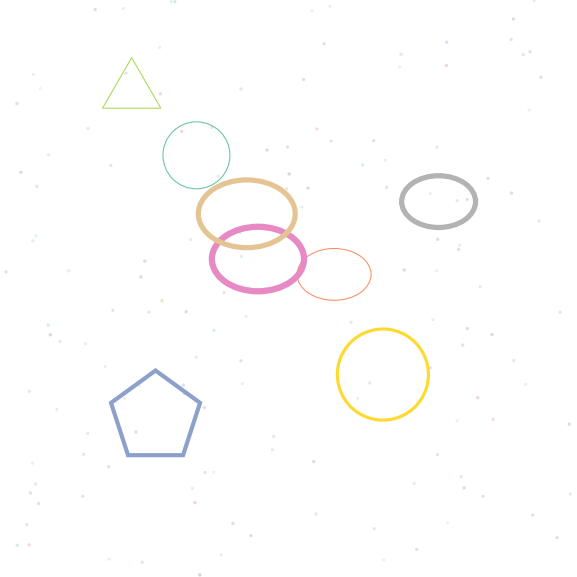[{"shape": "circle", "thickness": 0.5, "radius": 0.29, "center": [0.34, 0.73]}, {"shape": "oval", "thickness": 0.5, "radius": 0.32, "center": [0.579, 0.524]}, {"shape": "pentagon", "thickness": 2, "radius": 0.41, "center": [0.269, 0.276]}, {"shape": "oval", "thickness": 3, "radius": 0.4, "center": [0.447, 0.551]}, {"shape": "triangle", "thickness": 0.5, "radius": 0.29, "center": [0.228, 0.841]}, {"shape": "circle", "thickness": 1.5, "radius": 0.39, "center": [0.663, 0.351]}, {"shape": "oval", "thickness": 2.5, "radius": 0.42, "center": [0.427, 0.629]}, {"shape": "oval", "thickness": 2.5, "radius": 0.32, "center": [0.759, 0.65]}]